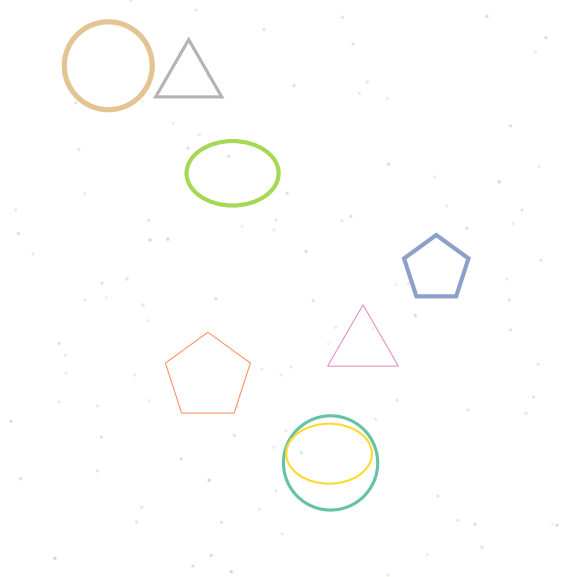[{"shape": "circle", "thickness": 1.5, "radius": 0.41, "center": [0.572, 0.198]}, {"shape": "pentagon", "thickness": 0.5, "radius": 0.39, "center": [0.36, 0.346]}, {"shape": "pentagon", "thickness": 2, "radius": 0.29, "center": [0.755, 0.533]}, {"shape": "triangle", "thickness": 0.5, "radius": 0.35, "center": [0.629, 0.401]}, {"shape": "oval", "thickness": 2, "radius": 0.4, "center": [0.403, 0.699]}, {"shape": "oval", "thickness": 1, "radius": 0.37, "center": [0.57, 0.214]}, {"shape": "circle", "thickness": 2.5, "radius": 0.38, "center": [0.187, 0.885]}, {"shape": "triangle", "thickness": 1.5, "radius": 0.33, "center": [0.327, 0.864]}]